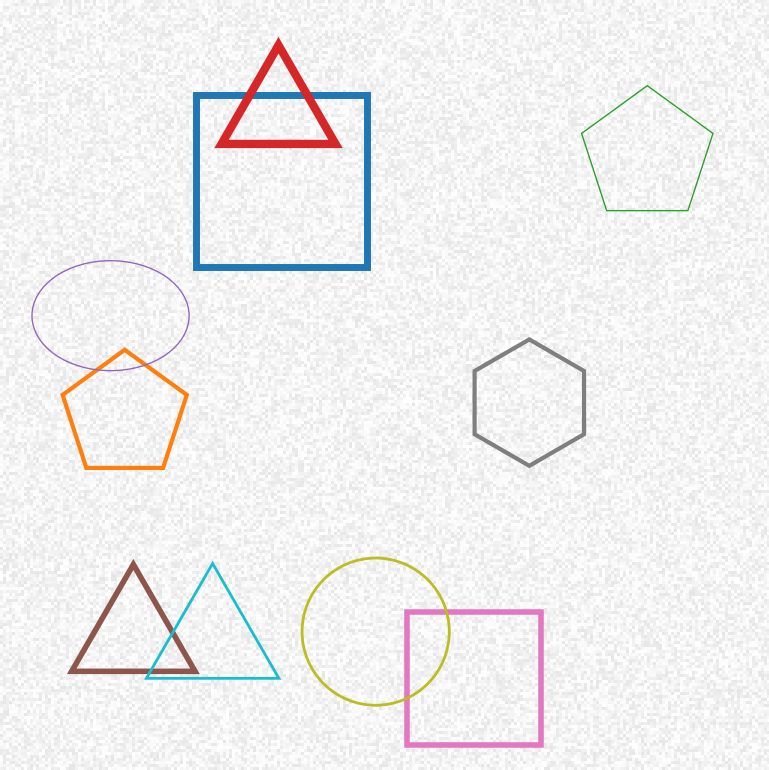[{"shape": "square", "thickness": 2.5, "radius": 0.56, "center": [0.366, 0.765]}, {"shape": "pentagon", "thickness": 1.5, "radius": 0.42, "center": [0.162, 0.461]}, {"shape": "pentagon", "thickness": 0.5, "radius": 0.45, "center": [0.841, 0.799]}, {"shape": "triangle", "thickness": 3, "radius": 0.43, "center": [0.362, 0.856]}, {"shape": "oval", "thickness": 0.5, "radius": 0.51, "center": [0.144, 0.59]}, {"shape": "triangle", "thickness": 2, "radius": 0.46, "center": [0.173, 0.174]}, {"shape": "square", "thickness": 2, "radius": 0.43, "center": [0.616, 0.119]}, {"shape": "hexagon", "thickness": 1.5, "radius": 0.41, "center": [0.687, 0.477]}, {"shape": "circle", "thickness": 1, "radius": 0.48, "center": [0.488, 0.18]}, {"shape": "triangle", "thickness": 1, "radius": 0.5, "center": [0.276, 0.169]}]